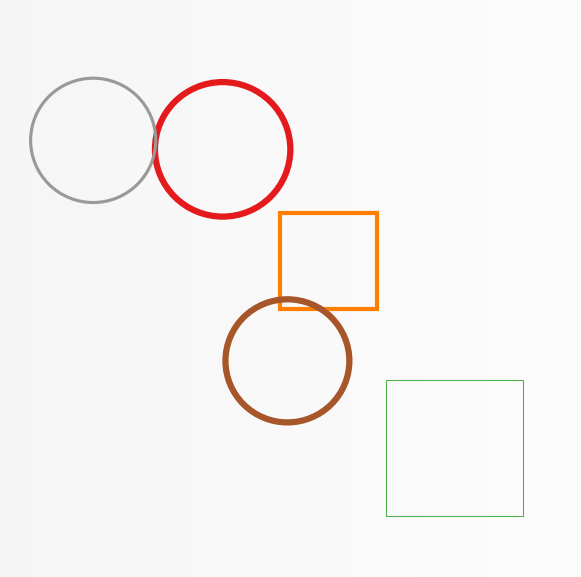[{"shape": "circle", "thickness": 3, "radius": 0.58, "center": [0.383, 0.741]}, {"shape": "square", "thickness": 0.5, "radius": 0.59, "center": [0.781, 0.224]}, {"shape": "square", "thickness": 2, "radius": 0.42, "center": [0.566, 0.547]}, {"shape": "circle", "thickness": 3, "radius": 0.53, "center": [0.494, 0.374]}, {"shape": "circle", "thickness": 1.5, "radius": 0.54, "center": [0.16, 0.756]}]